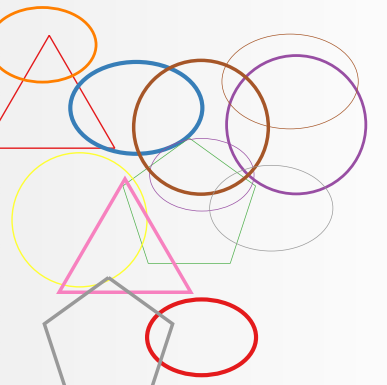[{"shape": "triangle", "thickness": 1, "radius": 0.98, "center": [0.127, 0.713]}, {"shape": "oval", "thickness": 3, "radius": 0.7, "center": [0.52, 0.124]}, {"shape": "oval", "thickness": 3, "radius": 0.85, "center": [0.352, 0.72]}, {"shape": "pentagon", "thickness": 0.5, "radius": 0.9, "center": [0.488, 0.461]}, {"shape": "circle", "thickness": 2, "radius": 0.9, "center": [0.764, 0.676]}, {"shape": "oval", "thickness": 0.5, "radius": 0.67, "center": [0.521, 0.546]}, {"shape": "oval", "thickness": 2, "radius": 0.69, "center": [0.109, 0.884]}, {"shape": "circle", "thickness": 1, "radius": 0.87, "center": [0.205, 0.429]}, {"shape": "circle", "thickness": 2.5, "radius": 0.87, "center": [0.519, 0.669]}, {"shape": "oval", "thickness": 0.5, "radius": 0.88, "center": [0.749, 0.788]}, {"shape": "triangle", "thickness": 2.5, "radius": 0.98, "center": [0.322, 0.339]}, {"shape": "oval", "thickness": 0.5, "radius": 0.8, "center": [0.7, 0.459]}, {"shape": "pentagon", "thickness": 2.5, "radius": 0.87, "center": [0.28, 0.105]}]